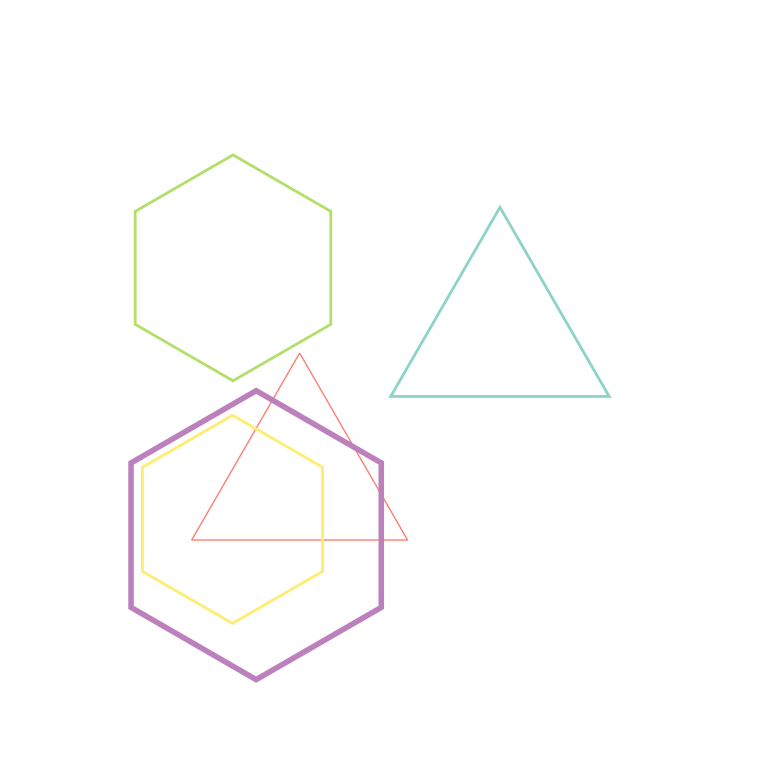[{"shape": "triangle", "thickness": 1, "radius": 0.82, "center": [0.649, 0.567]}, {"shape": "triangle", "thickness": 0.5, "radius": 0.81, "center": [0.389, 0.38]}, {"shape": "hexagon", "thickness": 1, "radius": 0.73, "center": [0.303, 0.652]}, {"shape": "hexagon", "thickness": 2, "radius": 0.94, "center": [0.333, 0.305]}, {"shape": "hexagon", "thickness": 1, "radius": 0.68, "center": [0.302, 0.326]}]